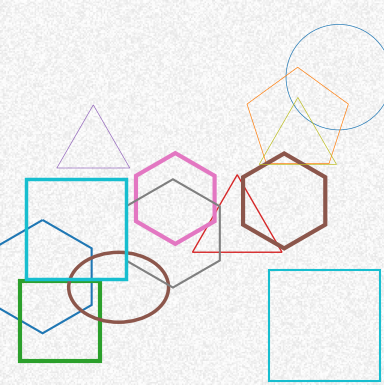[{"shape": "hexagon", "thickness": 1.5, "radius": 0.74, "center": [0.111, 0.281]}, {"shape": "circle", "thickness": 0.5, "radius": 0.68, "center": [0.88, 0.8]}, {"shape": "pentagon", "thickness": 0.5, "radius": 0.69, "center": [0.773, 0.687]}, {"shape": "square", "thickness": 3, "radius": 0.52, "center": [0.155, 0.167]}, {"shape": "triangle", "thickness": 1, "radius": 0.67, "center": [0.616, 0.412]}, {"shape": "triangle", "thickness": 0.5, "radius": 0.55, "center": [0.242, 0.618]}, {"shape": "oval", "thickness": 2.5, "radius": 0.65, "center": [0.308, 0.254]}, {"shape": "hexagon", "thickness": 3, "radius": 0.62, "center": [0.738, 0.478]}, {"shape": "hexagon", "thickness": 3, "radius": 0.59, "center": [0.455, 0.484]}, {"shape": "hexagon", "thickness": 1.5, "radius": 0.7, "center": [0.449, 0.394]}, {"shape": "triangle", "thickness": 0.5, "radius": 0.58, "center": [0.774, 0.631]}, {"shape": "square", "thickness": 2.5, "radius": 0.65, "center": [0.198, 0.405]}, {"shape": "square", "thickness": 1.5, "radius": 0.72, "center": [0.844, 0.154]}]